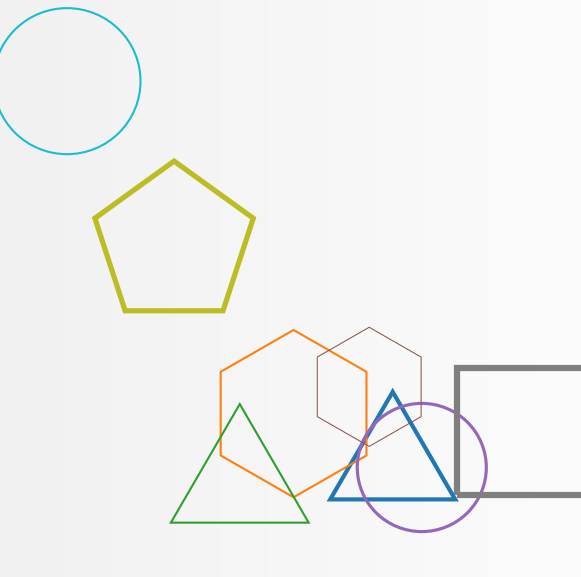[{"shape": "triangle", "thickness": 2, "radius": 0.62, "center": [0.676, 0.196]}, {"shape": "hexagon", "thickness": 1, "radius": 0.72, "center": [0.505, 0.283]}, {"shape": "triangle", "thickness": 1, "radius": 0.68, "center": [0.413, 0.163]}, {"shape": "circle", "thickness": 1.5, "radius": 0.56, "center": [0.726, 0.19]}, {"shape": "hexagon", "thickness": 0.5, "radius": 0.52, "center": [0.635, 0.329]}, {"shape": "square", "thickness": 3, "radius": 0.55, "center": [0.896, 0.252]}, {"shape": "pentagon", "thickness": 2.5, "radius": 0.72, "center": [0.299, 0.577]}, {"shape": "circle", "thickness": 1, "radius": 0.63, "center": [0.115, 0.859]}]